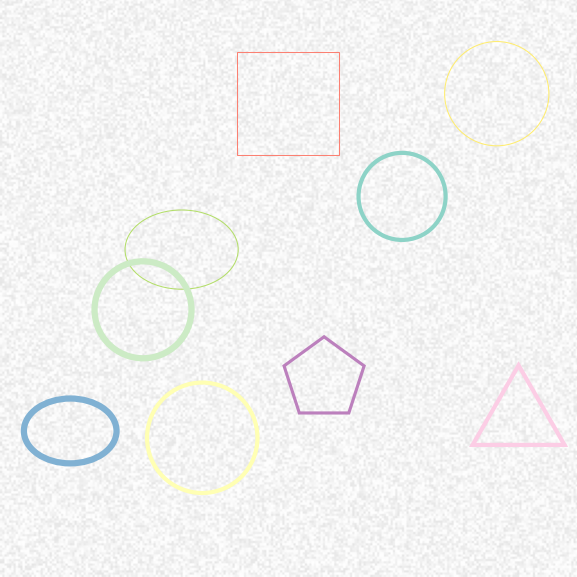[{"shape": "circle", "thickness": 2, "radius": 0.38, "center": [0.696, 0.659]}, {"shape": "circle", "thickness": 2, "radius": 0.48, "center": [0.35, 0.241]}, {"shape": "square", "thickness": 0.5, "radius": 0.44, "center": [0.499, 0.82]}, {"shape": "oval", "thickness": 3, "radius": 0.4, "center": [0.122, 0.253]}, {"shape": "oval", "thickness": 0.5, "radius": 0.49, "center": [0.314, 0.567]}, {"shape": "triangle", "thickness": 2, "radius": 0.46, "center": [0.898, 0.275]}, {"shape": "pentagon", "thickness": 1.5, "radius": 0.36, "center": [0.561, 0.343]}, {"shape": "circle", "thickness": 3, "radius": 0.42, "center": [0.248, 0.463]}, {"shape": "circle", "thickness": 0.5, "radius": 0.45, "center": [0.86, 0.837]}]